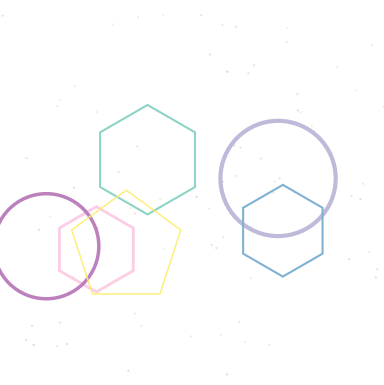[{"shape": "hexagon", "thickness": 1.5, "radius": 0.71, "center": [0.383, 0.585]}, {"shape": "circle", "thickness": 3, "radius": 0.75, "center": [0.722, 0.536]}, {"shape": "hexagon", "thickness": 1.5, "radius": 0.6, "center": [0.735, 0.401]}, {"shape": "hexagon", "thickness": 2, "radius": 0.55, "center": [0.25, 0.352]}, {"shape": "circle", "thickness": 2.5, "radius": 0.68, "center": [0.12, 0.36]}, {"shape": "pentagon", "thickness": 1, "radius": 0.74, "center": [0.328, 0.357]}]